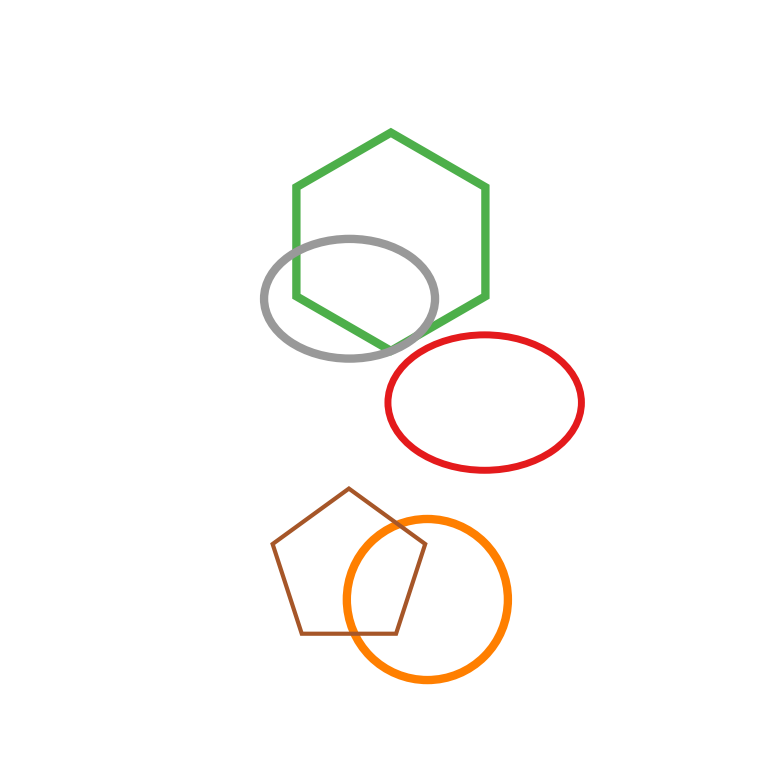[{"shape": "oval", "thickness": 2.5, "radius": 0.63, "center": [0.629, 0.477]}, {"shape": "hexagon", "thickness": 3, "radius": 0.71, "center": [0.508, 0.686]}, {"shape": "circle", "thickness": 3, "radius": 0.52, "center": [0.555, 0.221]}, {"shape": "pentagon", "thickness": 1.5, "radius": 0.52, "center": [0.453, 0.261]}, {"shape": "oval", "thickness": 3, "radius": 0.56, "center": [0.454, 0.612]}]